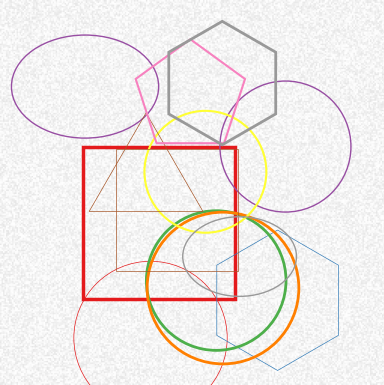[{"shape": "square", "thickness": 2.5, "radius": 0.99, "center": [0.413, 0.421]}, {"shape": "circle", "thickness": 0.5, "radius": 1.0, "center": [0.391, 0.122]}, {"shape": "hexagon", "thickness": 0.5, "radius": 0.91, "center": [0.721, 0.22]}, {"shape": "circle", "thickness": 2, "radius": 0.91, "center": [0.562, 0.271]}, {"shape": "circle", "thickness": 1, "radius": 0.85, "center": [0.741, 0.619]}, {"shape": "oval", "thickness": 1, "radius": 0.96, "center": [0.221, 0.775]}, {"shape": "circle", "thickness": 2, "radius": 0.99, "center": [0.579, 0.252]}, {"shape": "circle", "thickness": 1.5, "radius": 0.79, "center": [0.534, 0.554]}, {"shape": "square", "thickness": 0.5, "radius": 0.79, "center": [0.459, 0.454]}, {"shape": "triangle", "thickness": 0.5, "radius": 0.85, "center": [0.379, 0.536]}, {"shape": "pentagon", "thickness": 1.5, "radius": 0.75, "center": [0.494, 0.749]}, {"shape": "hexagon", "thickness": 2, "radius": 0.8, "center": [0.577, 0.784]}, {"shape": "oval", "thickness": 1, "radius": 0.74, "center": [0.622, 0.334]}]